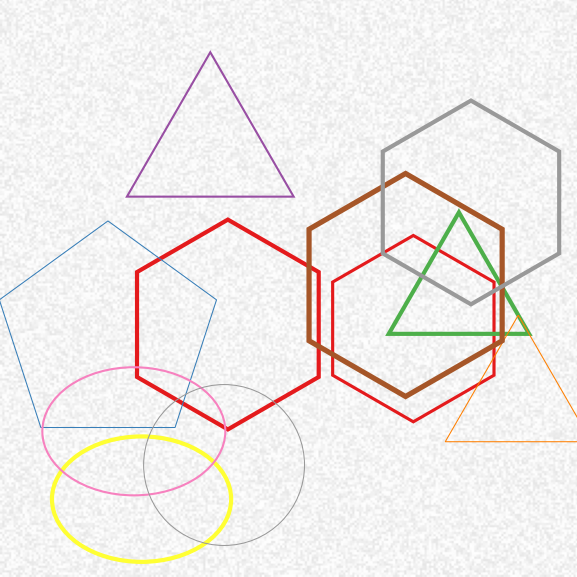[{"shape": "hexagon", "thickness": 1.5, "radius": 0.81, "center": [0.716, 0.43]}, {"shape": "hexagon", "thickness": 2, "radius": 0.91, "center": [0.395, 0.437]}, {"shape": "pentagon", "thickness": 0.5, "radius": 0.99, "center": [0.187, 0.419]}, {"shape": "triangle", "thickness": 2, "radius": 0.7, "center": [0.795, 0.491]}, {"shape": "triangle", "thickness": 1, "radius": 0.83, "center": [0.364, 0.742]}, {"shape": "triangle", "thickness": 0.5, "radius": 0.73, "center": [0.897, 0.307]}, {"shape": "oval", "thickness": 2, "radius": 0.78, "center": [0.245, 0.135]}, {"shape": "hexagon", "thickness": 2.5, "radius": 0.97, "center": [0.702, 0.506]}, {"shape": "oval", "thickness": 1, "radius": 0.79, "center": [0.232, 0.252]}, {"shape": "hexagon", "thickness": 2, "radius": 0.88, "center": [0.816, 0.649]}, {"shape": "circle", "thickness": 0.5, "radius": 0.7, "center": [0.388, 0.194]}]